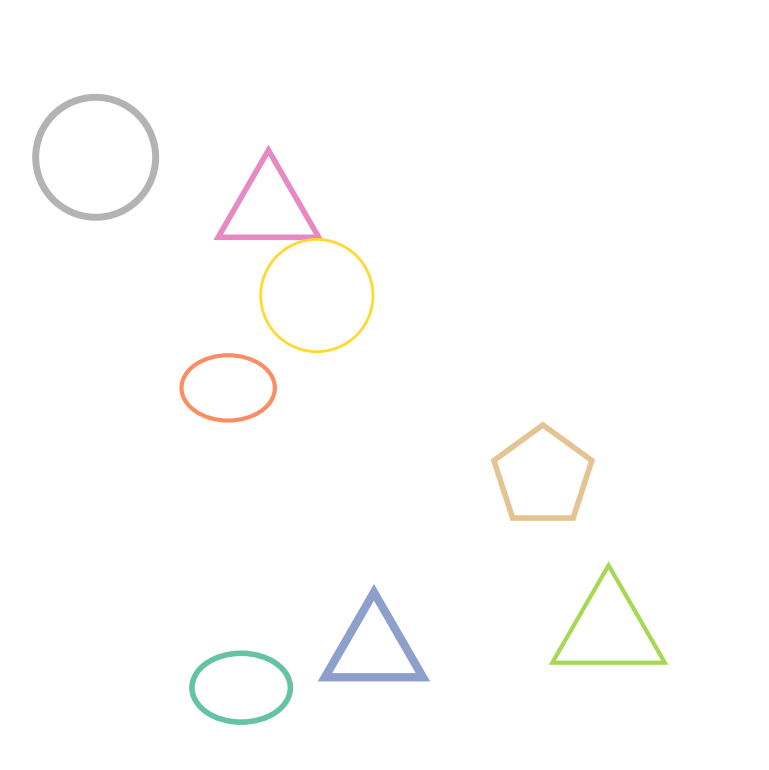[{"shape": "oval", "thickness": 2, "radius": 0.32, "center": [0.313, 0.107]}, {"shape": "oval", "thickness": 1.5, "radius": 0.3, "center": [0.296, 0.496]}, {"shape": "triangle", "thickness": 3, "radius": 0.37, "center": [0.486, 0.157]}, {"shape": "triangle", "thickness": 2, "radius": 0.38, "center": [0.349, 0.73]}, {"shape": "triangle", "thickness": 1.5, "radius": 0.42, "center": [0.79, 0.182]}, {"shape": "circle", "thickness": 1, "radius": 0.36, "center": [0.411, 0.616]}, {"shape": "pentagon", "thickness": 2, "radius": 0.33, "center": [0.705, 0.381]}, {"shape": "circle", "thickness": 2.5, "radius": 0.39, "center": [0.124, 0.796]}]